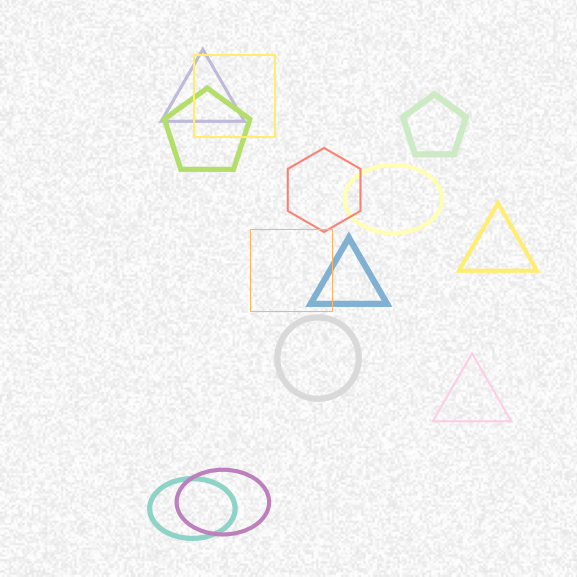[{"shape": "oval", "thickness": 2.5, "radius": 0.37, "center": [0.333, 0.119]}, {"shape": "oval", "thickness": 2, "radius": 0.42, "center": [0.681, 0.654]}, {"shape": "triangle", "thickness": 1.5, "radius": 0.42, "center": [0.351, 0.831]}, {"shape": "hexagon", "thickness": 1, "radius": 0.36, "center": [0.561, 0.67]}, {"shape": "triangle", "thickness": 3, "radius": 0.38, "center": [0.604, 0.511]}, {"shape": "square", "thickness": 0.5, "radius": 0.36, "center": [0.504, 0.532]}, {"shape": "pentagon", "thickness": 2.5, "radius": 0.39, "center": [0.359, 0.769]}, {"shape": "triangle", "thickness": 1, "radius": 0.39, "center": [0.817, 0.309]}, {"shape": "circle", "thickness": 3, "radius": 0.35, "center": [0.551, 0.379]}, {"shape": "oval", "thickness": 2, "radius": 0.4, "center": [0.386, 0.13]}, {"shape": "pentagon", "thickness": 3, "radius": 0.29, "center": [0.752, 0.778]}, {"shape": "square", "thickness": 1, "radius": 0.35, "center": [0.406, 0.833]}, {"shape": "triangle", "thickness": 2, "radius": 0.39, "center": [0.862, 0.569]}]